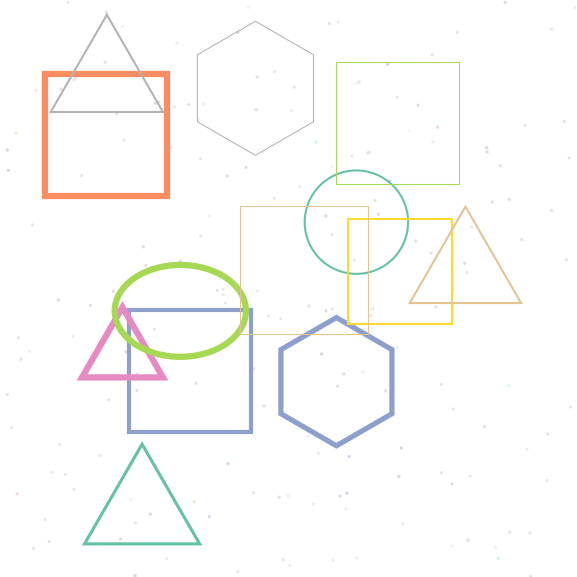[{"shape": "triangle", "thickness": 1.5, "radius": 0.58, "center": [0.246, 0.115]}, {"shape": "circle", "thickness": 1, "radius": 0.45, "center": [0.617, 0.614]}, {"shape": "square", "thickness": 3, "radius": 0.53, "center": [0.183, 0.765]}, {"shape": "hexagon", "thickness": 2.5, "radius": 0.55, "center": [0.583, 0.338]}, {"shape": "square", "thickness": 2, "radius": 0.53, "center": [0.329, 0.357]}, {"shape": "triangle", "thickness": 3, "radius": 0.4, "center": [0.212, 0.386]}, {"shape": "oval", "thickness": 3, "radius": 0.57, "center": [0.312, 0.461]}, {"shape": "square", "thickness": 0.5, "radius": 0.53, "center": [0.688, 0.786]}, {"shape": "square", "thickness": 1, "radius": 0.45, "center": [0.692, 0.529]}, {"shape": "square", "thickness": 0.5, "radius": 0.56, "center": [0.527, 0.532]}, {"shape": "triangle", "thickness": 1, "radius": 0.56, "center": [0.806, 0.53]}, {"shape": "hexagon", "thickness": 0.5, "radius": 0.58, "center": [0.442, 0.846]}, {"shape": "triangle", "thickness": 1, "radius": 0.56, "center": [0.185, 0.861]}]